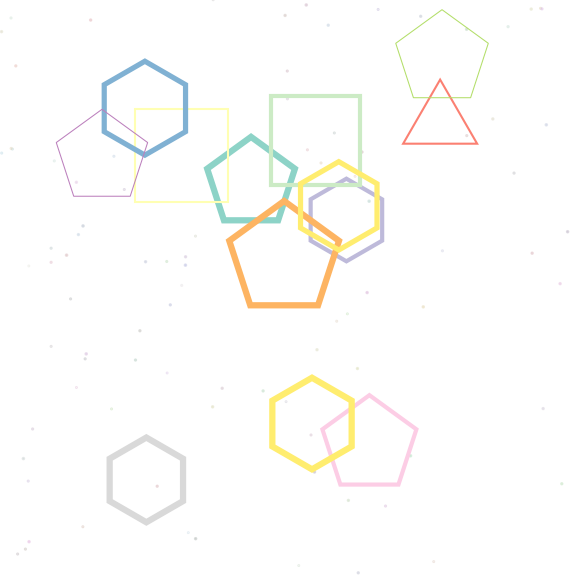[{"shape": "pentagon", "thickness": 3, "radius": 0.4, "center": [0.435, 0.682]}, {"shape": "square", "thickness": 1, "radius": 0.4, "center": [0.314, 0.729]}, {"shape": "hexagon", "thickness": 2, "radius": 0.36, "center": [0.6, 0.618]}, {"shape": "triangle", "thickness": 1, "radius": 0.37, "center": [0.762, 0.787]}, {"shape": "hexagon", "thickness": 2.5, "radius": 0.41, "center": [0.251, 0.812]}, {"shape": "pentagon", "thickness": 3, "radius": 0.5, "center": [0.492, 0.551]}, {"shape": "pentagon", "thickness": 0.5, "radius": 0.42, "center": [0.765, 0.898]}, {"shape": "pentagon", "thickness": 2, "radius": 0.43, "center": [0.64, 0.229]}, {"shape": "hexagon", "thickness": 3, "radius": 0.37, "center": [0.253, 0.168]}, {"shape": "pentagon", "thickness": 0.5, "radius": 0.42, "center": [0.177, 0.727]}, {"shape": "square", "thickness": 2, "radius": 0.39, "center": [0.546, 0.757]}, {"shape": "hexagon", "thickness": 3, "radius": 0.4, "center": [0.54, 0.266]}, {"shape": "hexagon", "thickness": 2.5, "radius": 0.38, "center": [0.587, 0.643]}]